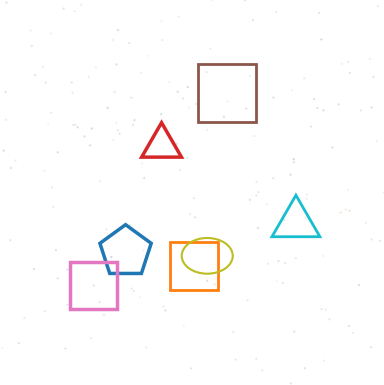[{"shape": "pentagon", "thickness": 2.5, "radius": 0.35, "center": [0.326, 0.346]}, {"shape": "square", "thickness": 2, "radius": 0.31, "center": [0.504, 0.31]}, {"shape": "triangle", "thickness": 2.5, "radius": 0.3, "center": [0.42, 0.622]}, {"shape": "square", "thickness": 2, "radius": 0.38, "center": [0.589, 0.758]}, {"shape": "square", "thickness": 2.5, "radius": 0.31, "center": [0.242, 0.257]}, {"shape": "oval", "thickness": 1.5, "radius": 0.33, "center": [0.538, 0.335]}, {"shape": "triangle", "thickness": 2, "radius": 0.36, "center": [0.769, 0.421]}]